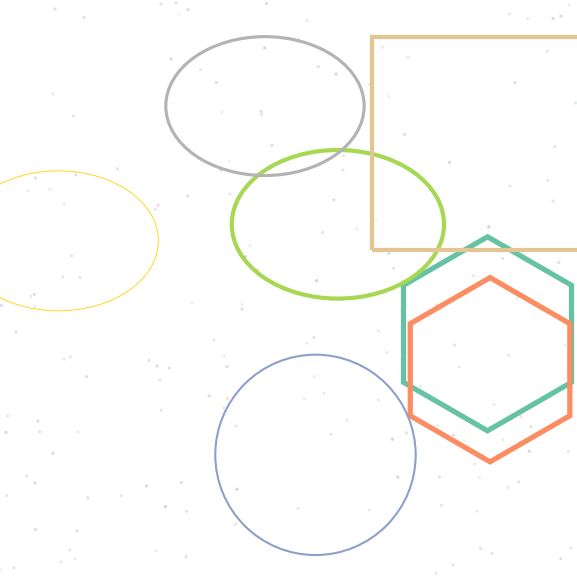[{"shape": "hexagon", "thickness": 2.5, "radius": 0.84, "center": [0.844, 0.421]}, {"shape": "hexagon", "thickness": 2.5, "radius": 0.8, "center": [0.849, 0.359]}, {"shape": "circle", "thickness": 1, "radius": 0.87, "center": [0.546, 0.211]}, {"shape": "oval", "thickness": 2, "radius": 0.92, "center": [0.585, 0.611]}, {"shape": "oval", "thickness": 0.5, "radius": 0.87, "center": [0.101, 0.582]}, {"shape": "square", "thickness": 2, "radius": 0.92, "center": [0.828, 0.751]}, {"shape": "oval", "thickness": 1.5, "radius": 0.86, "center": [0.459, 0.815]}]